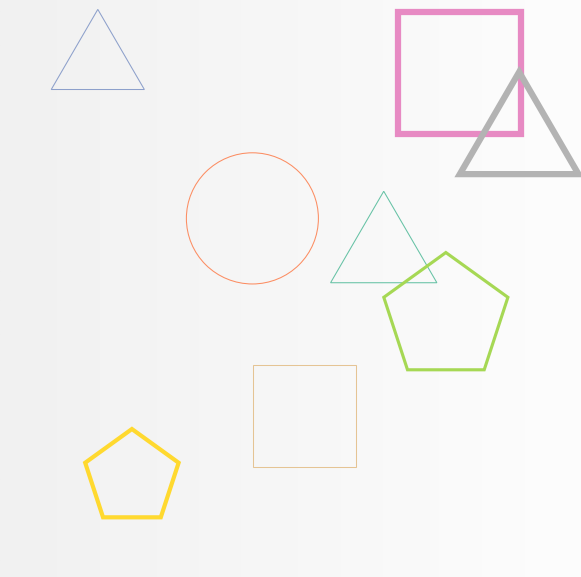[{"shape": "triangle", "thickness": 0.5, "radius": 0.53, "center": [0.66, 0.562]}, {"shape": "circle", "thickness": 0.5, "radius": 0.57, "center": [0.434, 0.621]}, {"shape": "triangle", "thickness": 0.5, "radius": 0.46, "center": [0.168, 0.89]}, {"shape": "square", "thickness": 3, "radius": 0.53, "center": [0.791, 0.873]}, {"shape": "pentagon", "thickness": 1.5, "radius": 0.56, "center": [0.767, 0.45]}, {"shape": "pentagon", "thickness": 2, "radius": 0.42, "center": [0.227, 0.172]}, {"shape": "square", "thickness": 0.5, "radius": 0.44, "center": [0.524, 0.279]}, {"shape": "triangle", "thickness": 3, "radius": 0.59, "center": [0.893, 0.757]}]